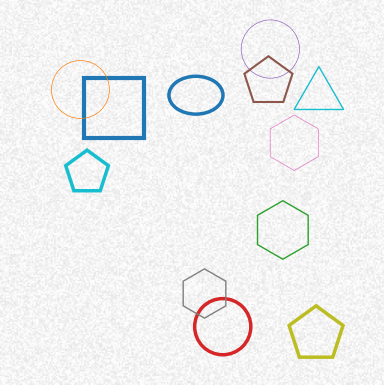[{"shape": "oval", "thickness": 2.5, "radius": 0.35, "center": [0.509, 0.753]}, {"shape": "square", "thickness": 3, "radius": 0.39, "center": [0.296, 0.72]}, {"shape": "circle", "thickness": 0.5, "radius": 0.38, "center": [0.209, 0.767]}, {"shape": "hexagon", "thickness": 1, "radius": 0.38, "center": [0.735, 0.403]}, {"shape": "circle", "thickness": 2.5, "radius": 0.36, "center": [0.579, 0.152]}, {"shape": "circle", "thickness": 0.5, "radius": 0.38, "center": [0.702, 0.873]}, {"shape": "pentagon", "thickness": 1.5, "radius": 0.33, "center": [0.697, 0.788]}, {"shape": "hexagon", "thickness": 0.5, "radius": 0.36, "center": [0.764, 0.629]}, {"shape": "hexagon", "thickness": 1, "radius": 0.32, "center": [0.531, 0.238]}, {"shape": "pentagon", "thickness": 2.5, "radius": 0.37, "center": [0.821, 0.132]}, {"shape": "triangle", "thickness": 1, "radius": 0.37, "center": [0.828, 0.753]}, {"shape": "pentagon", "thickness": 2.5, "radius": 0.29, "center": [0.226, 0.552]}]